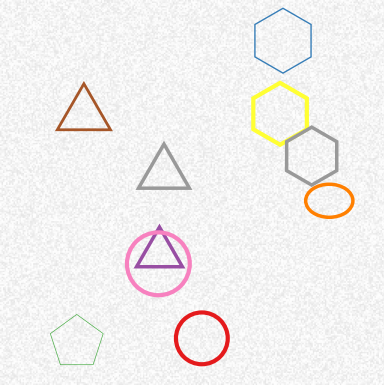[{"shape": "circle", "thickness": 3, "radius": 0.34, "center": [0.524, 0.121]}, {"shape": "hexagon", "thickness": 1, "radius": 0.42, "center": [0.735, 0.894]}, {"shape": "pentagon", "thickness": 0.5, "radius": 0.36, "center": [0.199, 0.111]}, {"shape": "triangle", "thickness": 2.5, "radius": 0.34, "center": [0.414, 0.342]}, {"shape": "oval", "thickness": 2.5, "radius": 0.31, "center": [0.855, 0.479]}, {"shape": "hexagon", "thickness": 3, "radius": 0.4, "center": [0.727, 0.704]}, {"shape": "triangle", "thickness": 2, "radius": 0.4, "center": [0.218, 0.703]}, {"shape": "circle", "thickness": 3, "radius": 0.41, "center": [0.411, 0.315]}, {"shape": "triangle", "thickness": 2.5, "radius": 0.38, "center": [0.426, 0.549]}, {"shape": "hexagon", "thickness": 2.5, "radius": 0.38, "center": [0.81, 0.595]}]